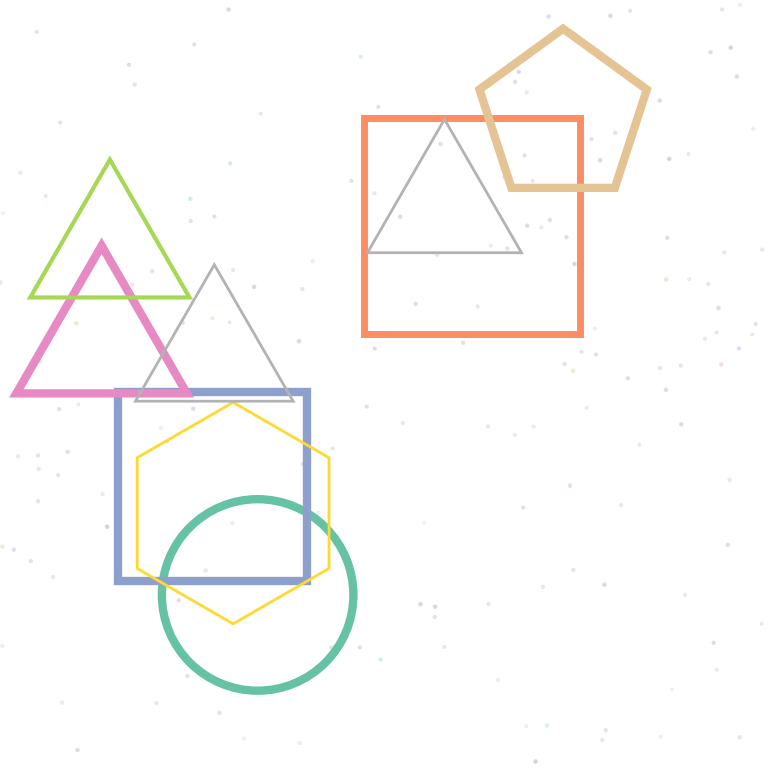[{"shape": "circle", "thickness": 3, "radius": 0.62, "center": [0.335, 0.227]}, {"shape": "square", "thickness": 2.5, "radius": 0.7, "center": [0.613, 0.706]}, {"shape": "square", "thickness": 3, "radius": 0.61, "center": [0.276, 0.368]}, {"shape": "triangle", "thickness": 3, "radius": 0.64, "center": [0.132, 0.553]}, {"shape": "triangle", "thickness": 1.5, "radius": 0.6, "center": [0.143, 0.673]}, {"shape": "hexagon", "thickness": 1, "radius": 0.72, "center": [0.303, 0.334]}, {"shape": "pentagon", "thickness": 3, "radius": 0.57, "center": [0.731, 0.848]}, {"shape": "triangle", "thickness": 1, "radius": 0.58, "center": [0.577, 0.73]}, {"shape": "triangle", "thickness": 1, "radius": 0.59, "center": [0.278, 0.538]}]